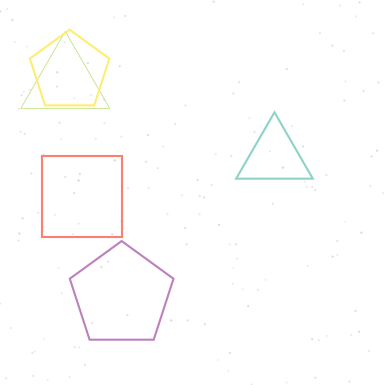[{"shape": "triangle", "thickness": 1.5, "radius": 0.57, "center": [0.713, 0.593]}, {"shape": "square", "thickness": 1.5, "radius": 0.52, "center": [0.213, 0.49]}, {"shape": "triangle", "thickness": 0.5, "radius": 0.67, "center": [0.169, 0.785]}, {"shape": "pentagon", "thickness": 1.5, "radius": 0.71, "center": [0.316, 0.232]}, {"shape": "pentagon", "thickness": 1.5, "radius": 0.54, "center": [0.181, 0.814]}]